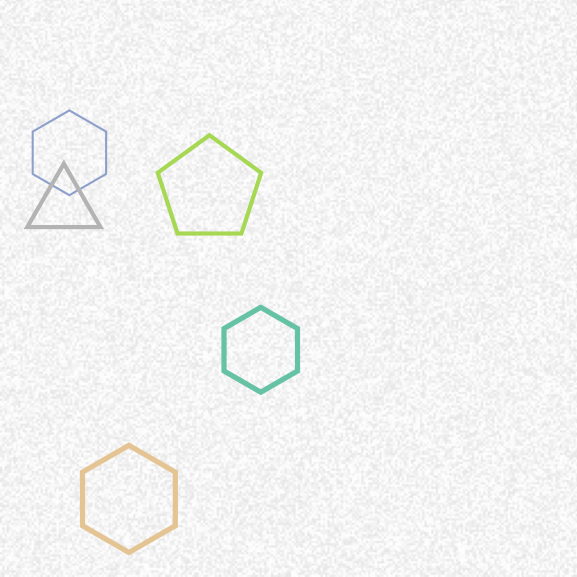[{"shape": "hexagon", "thickness": 2.5, "radius": 0.37, "center": [0.452, 0.393]}, {"shape": "hexagon", "thickness": 1, "radius": 0.37, "center": [0.12, 0.735]}, {"shape": "pentagon", "thickness": 2, "radius": 0.47, "center": [0.363, 0.671]}, {"shape": "hexagon", "thickness": 2.5, "radius": 0.46, "center": [0.223, 0.135]}, {"shape": "triangle", "thickness": 2, "radius": 0.37, "center": [0.111, 0.643]}]